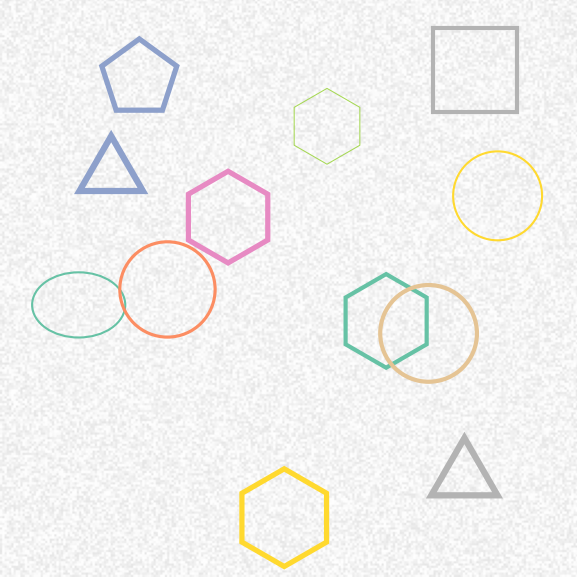[{"shape": "oval", "thickness": 1, "radius": 0.4, "center": [0.136, 0.471]}, {"shape": "hexagon", "thickness": 2, "radius": 0.41, "center": [0.669, 0.443]}, {"shape": "circle", "thickness": 1.5, "radius": 0.41, "center": [0.29, 0.498]}, {"shape": "pentagon", "thickness": 2.5, "radius": 0.34, "center": [0.241, 0.864]}, {"shape": "triangle", "thickness": 3, "radius": 0.32, "center": [0.193, 0.7]}, {"shape": "hexagon", "thickness": 2.5, "radius": 0.4, "center": [0.395, 0.623]}, {"shape": "hexagon", "thickness": 0.5, "radius": 0.33, "center": [0.566, 0.78]}, {"shape": "circle", "thickness": 1, "radius": 0.39, "center": [0.862, 0.66]}, {"shape": "hexagon", "thickness": 2.5, "radius": 0.42, "center": [0.492, 0.103]}, {"shape": "circle", "thickness": 2, "radius": 0.42, "center": [0.742, 0.422]}, {"shape": "triangle", "thickness": 3, "radius": 0.33, "center": [0.804, 0.175]}, {"shape": "square", "thickness": 2, "radius": 0.37, "center": [0.822, 0.878]}]